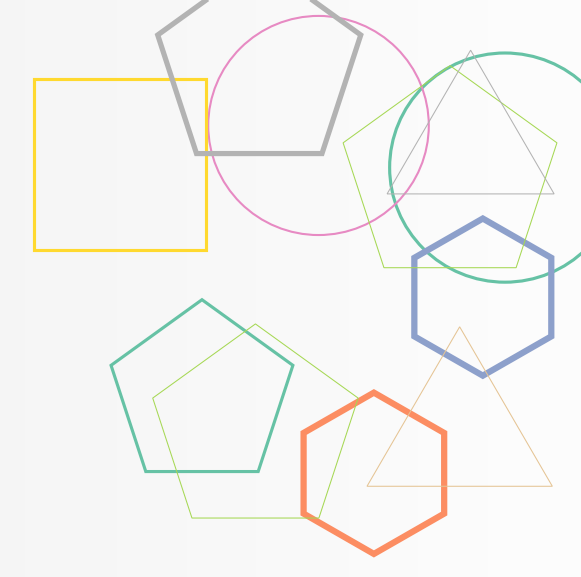[{"shape": "pentagon", "thickness": 1.5, "radius": 0.82, "center": [0.347, 0.316]}, {"shape": "circle", "thickness": 1.5, "radius": 0.99, "center": [0.869, 0.709]}, {"shape": "hexagon", "thickness": 3, "radius": 0.7, "center": [0.643, 0.18]}, {"shape": "hexagon", "thickness": 3, "radius": 0.68, "center": [0.831, 0.485]}, {"shape": "circle", "thickness": 1, "radius": 0.95, "center": [0.548, 0.782]}, {"shape": "pentagon", "thickness": 0.5, "radius": 0.93, "center": [0.439, 0.252]}, {"shape": "pentagon", "thickness": 0.5, "radius": 0.97, "center": [0.774, 0.692]}, {"shape": "square", "thickness": 1.5, "radius": 0.74, "center": [0.206, 0.715]}, {"shape": "triangle", "thickness": 0.5, "radius": 0.92, "center": [0.791, 0.249]}, {"shape": "pentagon", "thickness": 2.5, "radius": 0.92, "center": [0.446, 0.882]}, {"shape": "triangle", "thickness": 0.5, "radius": 0.83, "center": [0.81, 0.746]}]